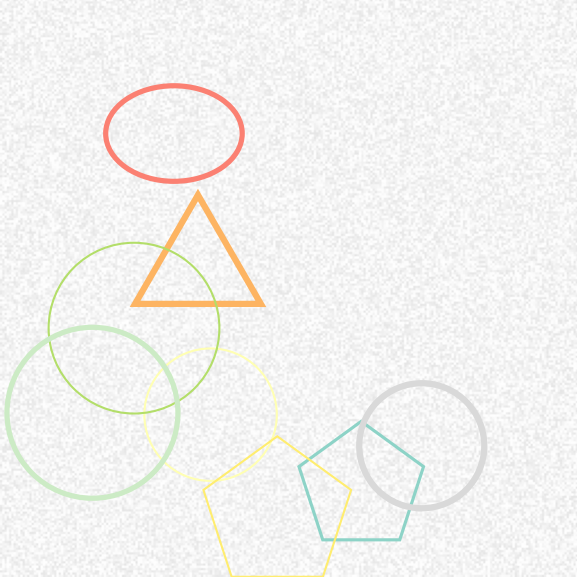[{"shape": "pentagon", "thickness": 1.5, "radius": 0.57, "center": [0.626, 0.156]}, {"shape": "circle", "thickness": 1, "radius": 0.57, "center": [0.365, 0.281]}, {"shape": "oval", "thickness": 2.5, "radius": 0.59, "center": [0.301, 0.768]}, {"shape": "triangle", "thickness": 3, "radius": 0.63, "center": [0.343, 0.536]}, {"shape": "circle", "thickness": 1, "radius": 0.74, "center": [0.232, 0.431]}, {"shape": "circle", "thickness": 3, "radius": 0.54, "center": [0.73, 0.227]}, {"shape": "circle", "thickness": 2.5, "radius": 0.74, "center": [0.16, 0.284]}, {"shape": "pentagon", "thickness": 1, "radius": 0.67, "center": [0.48, 0.109]}]